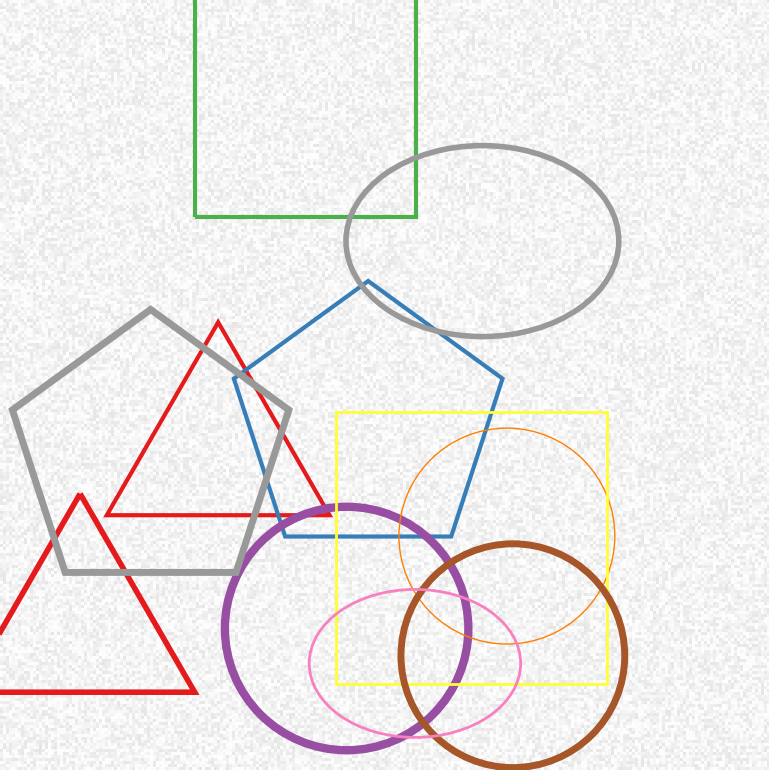[{"shape": "triangle", "thickness": 1.5, "radius": 0.84, "center": [0.283, 0.414]}, {"shape": "triangle", "thickness": 2, "radius": 0.86, "center": [0.104, 0.187]}, {"shape": "pentagon", "thickness": 1.5, "radius": 0.92, "center": [0.478, 0.452]}, {"shape": "square", "thickness": 1.5, "radius": 0.72, "center": [0.397, 0.861]}, {"shape": "circle", "thickness": 3, "radius": 0.79, "center": [0.45, 0.184]}, {"shape": "circle", "thickness": 0.5, "radius": 0.7, "center": [0.658, 0.304]}, {"shape": "square", "thickness": 1, "radius": 0.88, "center": [0.613, 0.288]}, {"shape": "circle", "thickness": 2.5, "radius": 0.73, "center": [0.666, 0.148]}, {"shape": "oval", "thickness": 1, "radius": 0.69, "center": [0.539, 0.138]}, {"shape": "pentagon", "thickness": 2.5, "radius": 0.94, "center": [0.196, 0.409]}, {"shape": "oval", "thickness": 2, "radius": 0.89, "center": [0.626, 0.687]}]